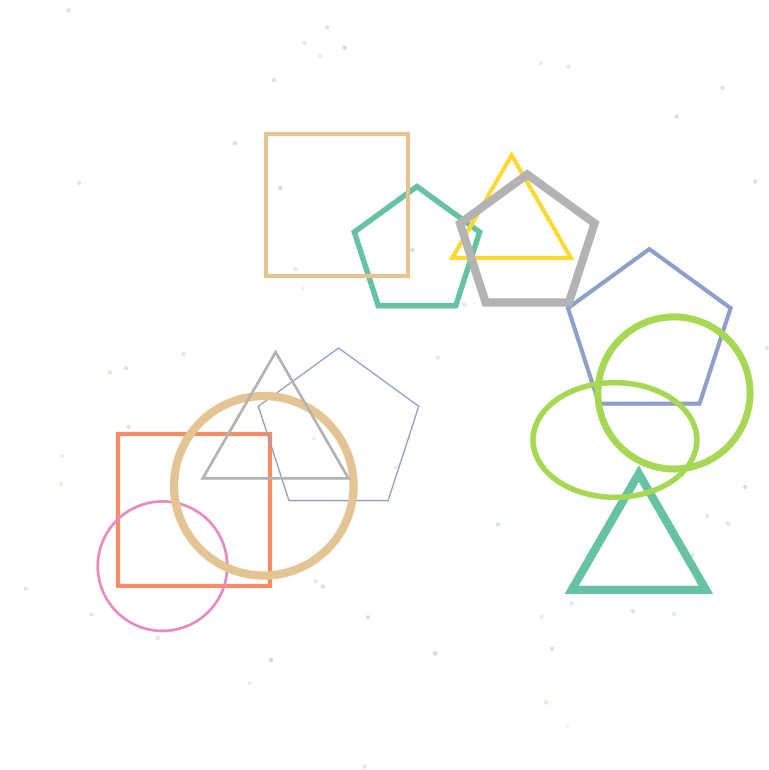[{"shape": "triangle", "thickness": 3, "radius": 0.5, "center": [0.83, 0.284]}, {"shape": "pentagon", "thickness": 2, "radius": 0.43, "center": [0.542, 0.672]}, {"shape": "square", "thickness": 1.5, "radius": 0.5, "center": [0.252, 0.338]}, {"shape": "pentagon", "thickness": 0.5, "radius": 0.55, "center": [0.44, 0.438]}, {"shape": "pentagon", "thickness": 1.5, "radius": 0.56, "center": [0.843, 0.566]}, {"shape": "circle", "thickness": 1, "radius": 0.42, "center": [0.211, 0.265]}, {"shape": "oval", "thickness": 2, "radius": 0.53, "center": [0.799, 0.429]}, {"shape": "circle", "thickness": 2.5, "radius": 0.49, "center": [0.875, 0.49]}, {"shape": "triangle", "thickness": 1.5, "radius": 0.44, "center": [0.664, 0.709]}, {"shape": "square", "thickness": 1.5, "radius": 0.46, "center": [0.438, 0.733]}, {"shape": "circle", "thickness": 3, "radius": 0.58, "center": [0.343, 0.369]}, {"shape": "triangle", "thickness": 1, "radius": 0.55, "center": [0.358, 0.433]}, {"shape": "pentagon", "thickness": 3, "radius": 0.46, "center": [0.685, 0.682]}]